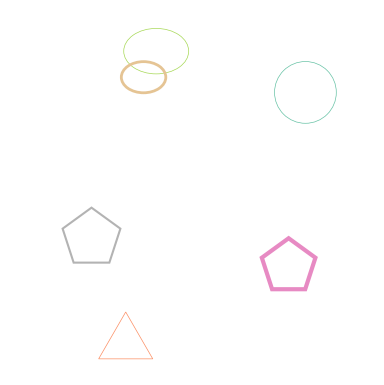[{"shape": "circle", "thickness": 0.5, "radius": 0.4, "center": [0.793, 0.76]}, {"shape": "triangle", "thickness": 0.5, "radius": 0.41, "center": [0.327, 0.108]}, {"shape": "pentagon", "thickness": 3, "radius": 0.37, "center": [0.75, 0.308]}, {"shape": "oval", "thickness": 0.5, "radius": 0.42, "center": [0.406, 0.867]}, {"shape": "oval", "thickness": 2, "radius": 0.29, "center": [0.373, 0.799]}, {"shape": "pentagon", "thickness": 1.5, "radius": 0.39, "center": [0.238, 0.382]}]